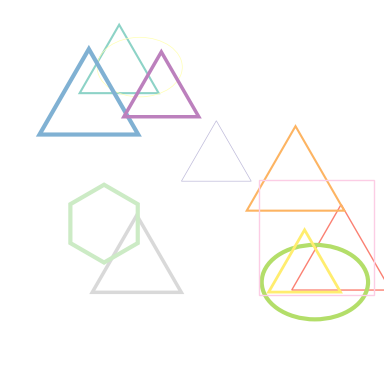[{"shape": "triangle", "thickness": 1.5, "radius": 0.59, "center": [0.309, 0.817]}, {"shape": "oval", "thickness": 0.5, "radius": 0.55, "center": [0.363, 0.826]}, {"shape": "triangle", "thickness": 0.5, "radius": 0.52, "center": [0.562, 0.582]}, {"shape": "triangle", "thickness": 1, "radius": 0.74, "center": [0.886, 0.321]}, {"shape": "triangle", "thickness": 3, "radius": 0.74, "center": [0.231, 0.725]}, {"shape": "triangle", "thickness": 1.5, "radius": 0.73, "center": [0.768, 0.526]}, {"shape": "oval", "thickness": 3, "radius": 0.69, "center": [0.818, 0.267]}, {"shape": "square", "thickness": 1, "radius": 0.75, "center": [0.823, 0.383]}, {"shape": "triangle", "thickness": 2.5, "radius": 0.67, "center": [0.355, 0.307]}, {"shape": "triangle", "thickness": 2.5, "radius": 0.56, "center": [0.419, 0.753]}, {"shape": "hexagon", "thickness": 3, "radius": 0.51, "center": [0.27, 0.419]}, {"shape": "triangle", "thickness": 2, "radius": 0.54, "center": [0.791, 0.295]}]